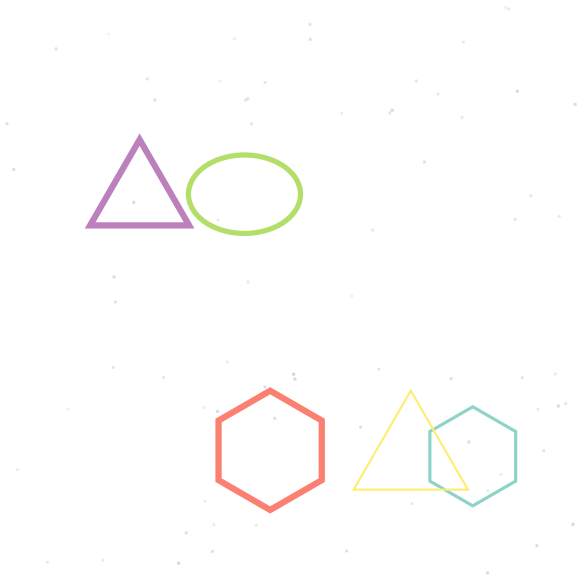[{"shape": "hexagon", "thickness": 1.5, "radius": 0.43, "center": [0.819, 0.209]}, {"shape": "hexagon", "thickness": 3, "radius": 0.52, "center": [0.468, 0.219]}, {"shape": "oval", "thickness": 2.5, "radius": 0.49, "center": [0.423, 0.663]}, {"shape": "triangle", "thickness": 3, "radius": 0.5, "center": [0.242, 0.658]}, {"shape": "triangle", "thickness": 1, "radius": 0.57, "center": [0.711, 0.208]}]